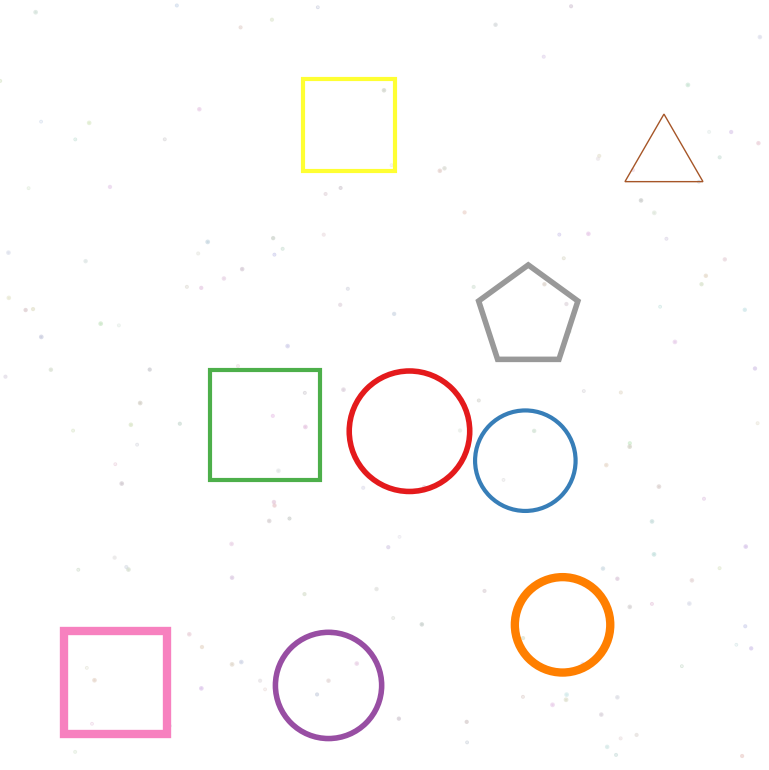[{"shape": "circle", "thickness": 2, "radius": 0.39, "center": [0.532, 0.44]}, {"shape": "circle", "thickness": 1.5, "radius": 0.33, "center": [0.682, 0.402]}, {"shape": "square", "thickness": 1.5, "radius": 0.36, "center": [0.345, 0.448]}, {"shape": "circle", "thickness": 2, "radius": 0.34, "center": [0.427, 0.11]}, {"shape": "circle", "thickness": 3, "radius": 0.31, "center": [0.731, 0.189]}, {"shape": "square", "thickness": 1.5, "radius": 0.3, "center": [0.453, 0.837]}, {"shape": "triangle", "thickness": 0.5, "radius": 0.29, "center": [0.862, 0.793]}, {"shape": "square", "thickness": 3, "radius": 0.33, "center": [0.15, 0.114]}, {"shape": "pentagon", "thickness": 2, "radius": 0.34, "center": [0.686, 0.588]}]